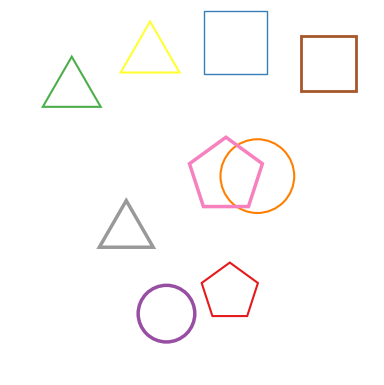[{"shape": "pentagon", "thickness": 1.5, "radius": 0.38, "center": [0.597, 0.241]}, {"shape": "square", "thickness": 1, "radius": 0.41, "center": [0.612, 0.89]}, {"shape": "triangle", "thickness": 1.5, "radius": 0.43, "center": [0.186, 0.766]}, {"shape": "circle", "thickness": 2.5, "radius": 0.37, "center": [0.432, 0.185]}, {"shape": "circle", "thickness": 1.5, "radius": 0.48, "center": [0.668, 0.543]}, {"shape": "triangle", "thickness": 1.5, "radius": 0.44, "center": [0.39, 0.856]}, {"shape": "square", "thickness": 2, "radius": 0.35, "center": [0.853, 0.835]}, {"shape": "pentagon", "thickness": 2.5, "radius": 0.5, "center": [0.587, 0.544]}, {"shape": "triangle", "thickness": 2.5, "radius": 0.4, "center": [0.328, 0.398]}]